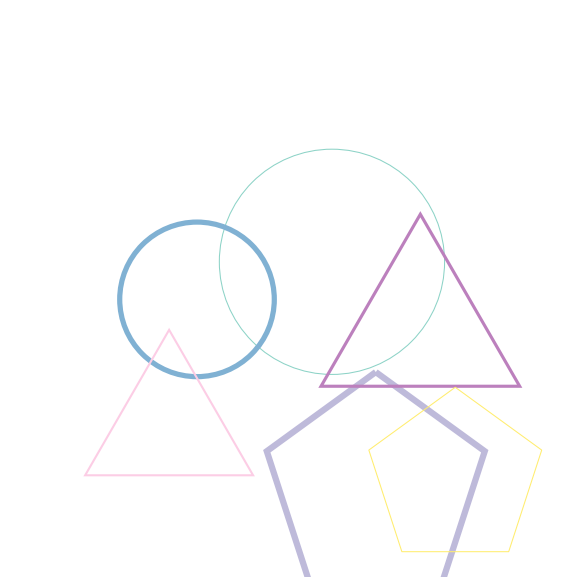[{"shape": "circle", "thickness": 0.5, "radius": 0.98, "center": [0.575, 0.546]}, {"shape": "pentagon", "thickness": 3, "radius": 0.99, "center": [0.651, 0.156]}, {"shape": "circle", "thickness": 2.5, "radius": 0.67, "center": [0.341, 0.481]}, {"shape": "triangle", "thickness": 1, "radius": 0.84, "center": [0.293, 0.26]}, {"shape": "triangle", "thickness": 1.5, "radius": 0.99, "center": [0.728, 0.43]}, {"shape": "pentagon", "thickness": 0.5, "radius": 0.79, "center": [0.788, 0.171]}]